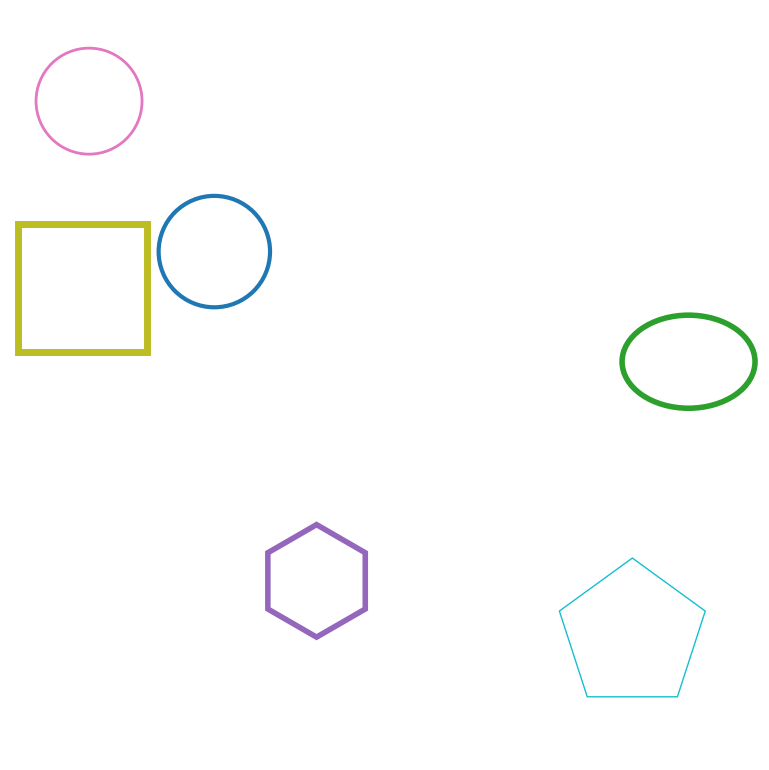[{"shape": "circle", "thickness": 1.5, "radius": 0.36, "center": [0.278, 0.673]}, {"shape": "oval", "thickness": 2, "radius": 0.43, "center": [0.894, 0.53]}, {"shape": "hexagon", "thickness": 2, "radius": 0.37, "center": [0.411, 0.246]}, {"shape": "circle", "thickness": 1, "radius": 0.34, "center": [0.116, 0.869]}, {"shape": "square", "thickness": 2.5, "radius": 0.42, "center": [0.107, 0.626]}, {"shape": "pentagon", "thickness": 0.5, "radius": 0.5, "center": [0.821, 0.176]}]